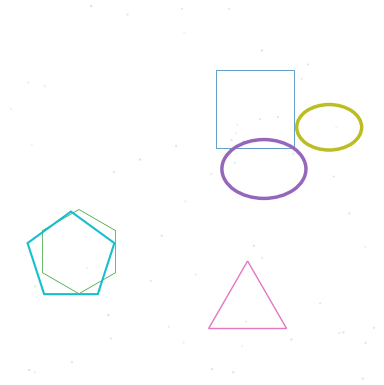[{"shape": "square", "thickness": 0.5, "radius": 0.5, "center": [0.663, 0.717]}, {"shape": "hexagon", "thickness": 0.5, "radius": 0.55, "center": [0.205, 0.346]}, {"shape": "oval", "thickness": 2.5, "radius": 0.55, "center": [0.685, 0.561]}, {"shape": "triangle", "thickness": 1, "radius": 0.58, "center": [0.643, 0.205]}, {"shape": "oval", "thickness": 2.5, "radius": 0.42, "center": [0.855, 0.669]}, {"shape": "pentagon", "thickness": 1.5, "radius": 0.59, "center": [0.184, 0.332]}]